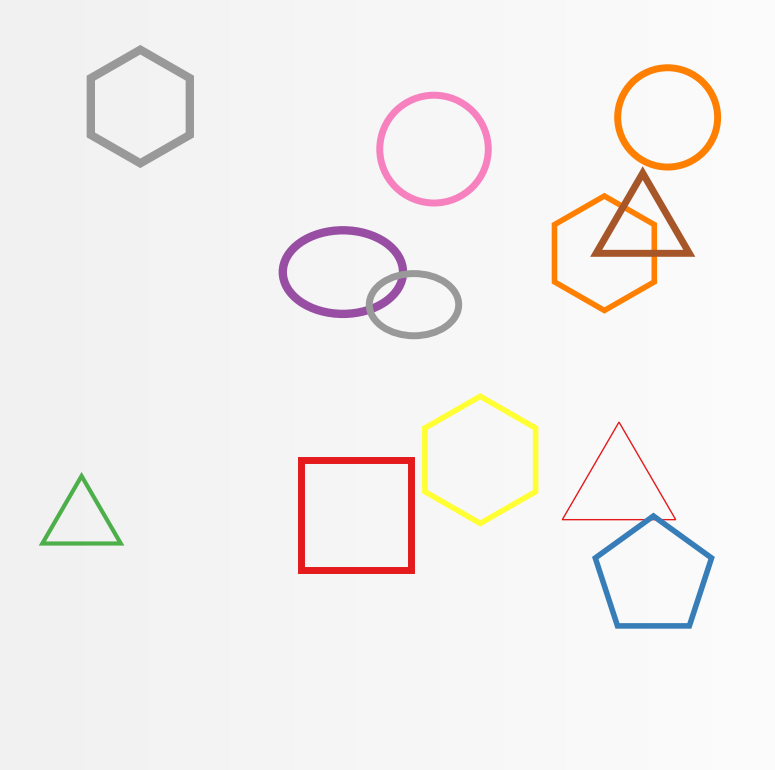[{"shape": "square", "thickness": 2.5, "radius": 0.36, "center": [0.459, 0.331]}, {"shape": "triangle", "thickness": 0.5, "radius": 0.42, "center": [0.799, 0.367]}, {"shape": "pentagon", "thickness": 2, "radius": 0.39, "center": [0.843, 0.251]}, {"shape": "triangle", "thickness": 1.5, "radius": 0.29, "center": [0.105, 0.323]}, {"shape": "oval", "thickness": 3, "radius": 0.39, "center": [0.442, 0.647]}, {"shape": "hexagon", "thickness": 2, "radius": 0.37, "center": [0.78, 0.671]}, {"shape": "circle", "thickness": 2.5, "radius": 0.32, "center": [0.861, 0.848]}, {"shape": "hexagon", "thickness": 2, "radius": 0.41, "center": [0.62, 0.403]}, {"shape": "triangle", "thickness": 2.5, "radius": 0.35, "center": [0.829, 0.706]}, {"shape": "circle", "thickness": 2.5, "radius": 0.35, "center": [0.56, 0.806]}, {"shape": "oval", "thickness": 2.5, "radius": 0.29, "center": [0.534, 0.604]}, {"shape": "hexagon", "thickness": 3, "radius": 0.37, "center": [0.181, 0.862]}]